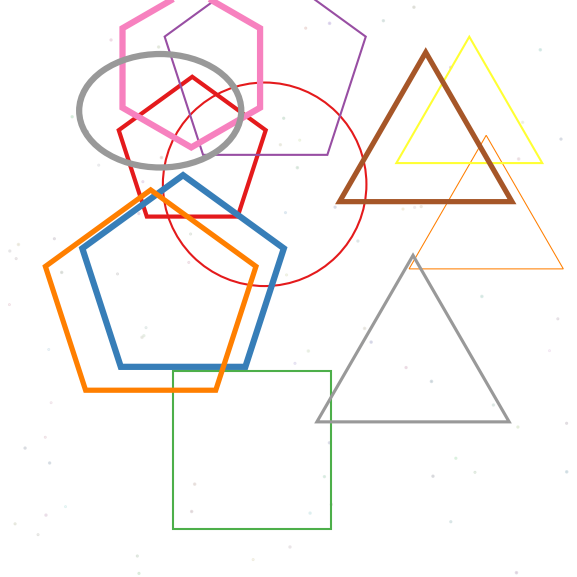[{"shape": "circle", "thickness": 1, "radius": 0.88, "center": [0.458, 0.68]}, {"shape": "pentagon", "thickness": 2, "radius": 0.67, "center": [0.333, 0.732]}, {"shape": "pentagon", "thickness": 3, "radius": 0.92, "center": [0.317, 0.512]}, {"shape": "square", "thickness": 1, "radius": 0.68, "center": [0.437, 0.219]}, {"shape": "pentagon", "thickness": 1, "radius": 0.92, "center": [0.459, 0.879]}, {"shape": "triangle", "thickness": 0.5, "radius": 0.77, "center": [0.842, 0.611]}, {"shape": "pentagon", "thickness": 2.5, "radius": 0.96, "center": [0.261, 0.479]}, {"shape": "triangle", "thickness": 1, "radius": 0.73, "center": [0.813, 0.79]}, {"shape": "triangle", "thickness": 2.5, "radius": 0.86, "center": [0.737, 0.736]}, {"shape": "hexagon", "thickness": 3, "radius": 0.69, "center": [0.331, 0.881]}, {"shape": "triangle", "thickness": 1.5, "radius": 0.96, "center": [0.715, 0.365]}, {"shape": "oval", "thickness": 3, "radius": 0.7, "center": [0.277, 0.807]}]